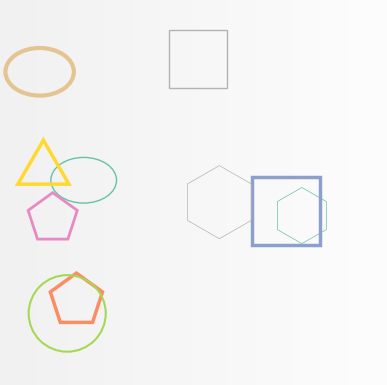[{"shape": "hexagon", "thickness": 0.5, "radius": 0.36, "center": [0.779, 0.44]}, {"shape": "oval", "thickness": 1, "radius": 0.42, "center": [0.216, 0.532]}, {"shape": "pentagon", "thickness": 2.5, "radius": 0.35, "center": [0.197, 0.22]}, {"shape": "square", "thickness": 2.5, "radius": 0.44, "center": [0.738, 0.453]}, {"shape": "pentagon", "thickness": 2, "radius": 0.33, "center": [0.136, 0.433]}, {"shape": "circle", "thickness": 1.5, "radius": 0.5, "center": [0.173, 0.186]}, {"shape": "triangle", "thickness": 2.5, "radius": 0.38, "center": [0.112, 0.56]}, {"shape": "oval", "thickness": 3, "radius": 0.44, "center": [0.102, 0.814]}, {"shape": "square", "thickness": 1, "radius": 0.38, "center": [0.511, 0.847]}, {"shape": "hexagon", "thickness": 0.5, "radius": 0.47, "center": [0.566, 0.475]}]